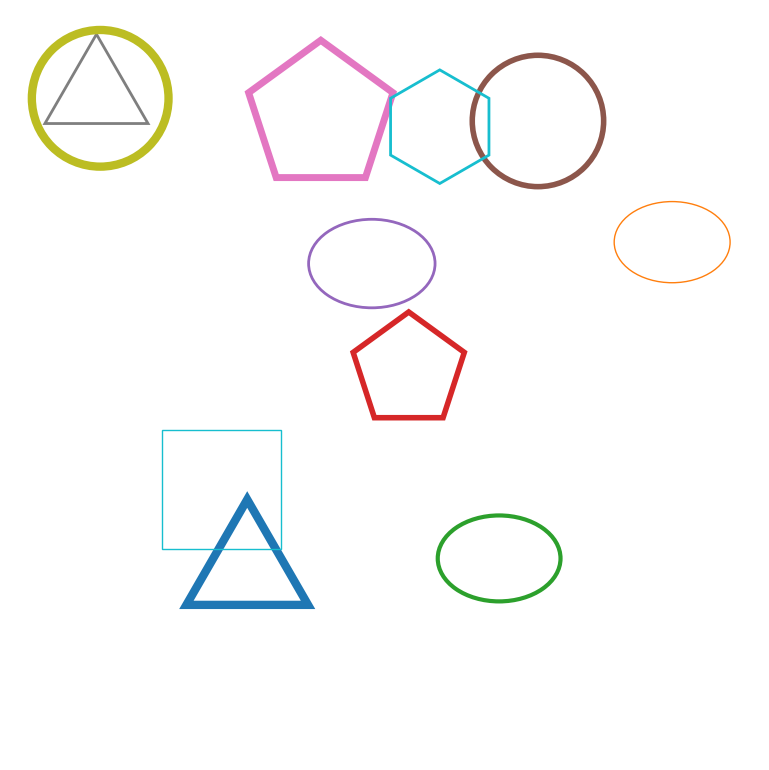[{"shape": "triangle", "thickness": 3, "radius": 0.46, "center": [0.321, 0.26]}, {"shape": "oval", "thickness": 0.5, "radius": 0.38, "center": [0.873, 0.686]}, {"shape": "oval", "thickness": 1.5, "radius": 0.4, "center": [0.648, 0.275]}, {"shape": "pentagon", "thickness": 2, "radius": 0.38, "center": [0.531, 0.519]}, {"shape": "oval", "thickness": 1, "radius": 0.41, "center": [0.483, 0.658]}, {"shape": "circle", "thickness": 2, "radius": 0.43, "center": [0.699, 0.843]}, {"shape": "pentagon", "thickness": 2.5, "radius": 0.49, "center": [0.417, 0.849]}, {"shape": "triangle", "thickness": 1, "radius": 0.39, "center": [0.125, 0.878]}, {"shape": "circle", "thickness": 3, "radius": 0.44, "center": [0.13, 0.872]}, {"shape": "square", "thickness": 0.5, "radius": 0.39, "center": [0.287, 0.365]}, {"shape": "hexagon", "thickness": 1, "radius": 0.37, "center": [0.571, 0.835]}]